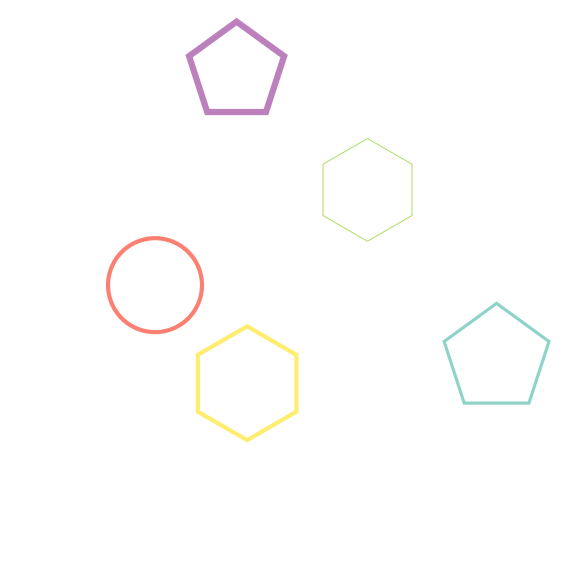[{"shape": "pentagon", "thickness": 1.5, "radius": 0.48, "center": [0.86, 0.378]}, {"shape": "circle", "thickness": 2, "radius": 0.41, "center": [0.268, 0.505]}, {"shape": "hexagon", "thickness": 0.5, "radius": 0.44, "center": [0.636, 0.67]}, {"shape": "pentagon", "thickness": 3, "radius": 0.43, "center": [0.41, 0.875]}, {"shape": "hexagon", "thickness": 2, "radius": 0.49, "center": [0.428, 0.336]}]